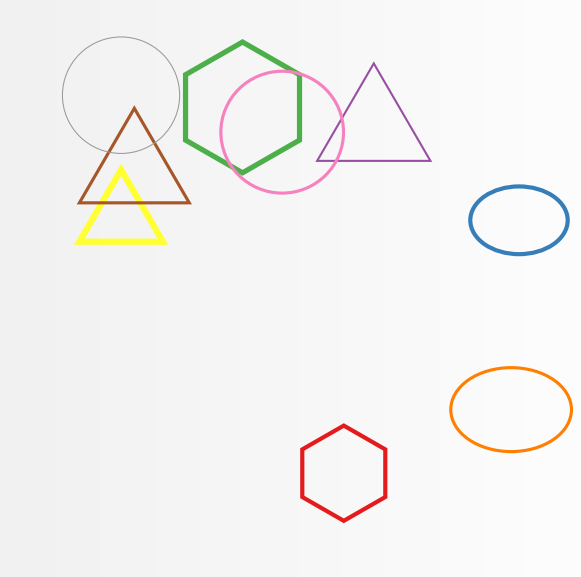[{"shape": "hexagon", "thickness": 2, "radius": 0.41, "center": [0.591, 0.18]}, {"shape": "oval", "thickness": 2, "radius": 0.42, "center": [0.893, 0.618]}, {"shape": "hexagon", "thickness": 2.5, "radius": 0.57, "center": [0.417, 0.813]}, {"shape": "triangle", "thickness": 1, "radius": 0.56, "center": [0.643, 0.777]}, {"shape": "oval", "thickness": 1.5, "radius": 0.52, "center": [0.879, 0.29]}, {"shape": "triangle", "thickness": 3, "radius": 0.42, "center": [0.208, 0.622]}, {"shape": "triangle", "thickness": 1.5, "radius": 0.55, "center": [0.231, 0.702]}, {"shape": "circle", "thickness": 1.5, "radius": 0.53, "center": [0.485, 0.77]}, {"shape": "circle", "thickness": 0.5, "radius": 0.5, "center": [0.208, 0.834]}]